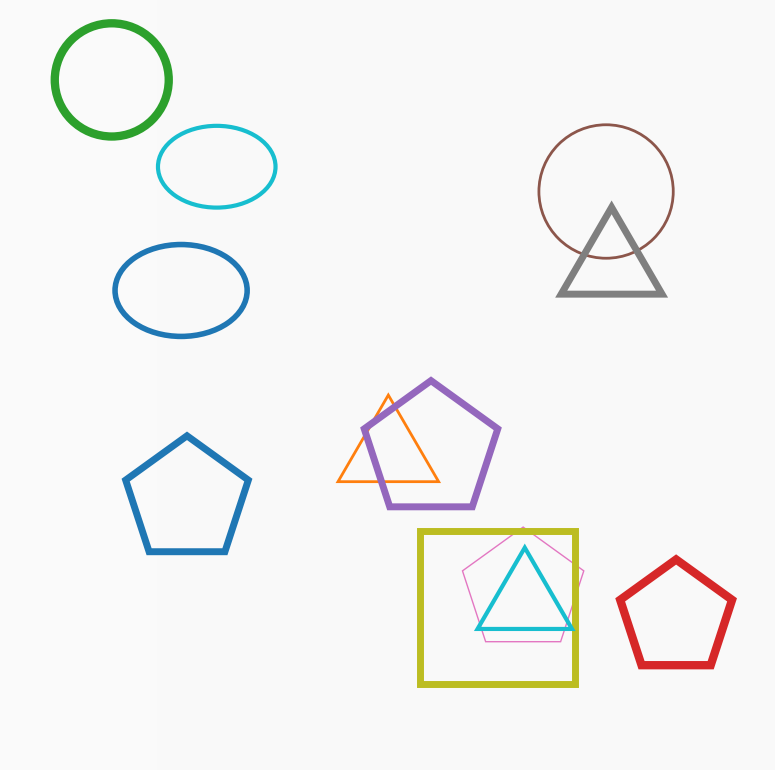[{"shape": "oval", "thickness": 2, "radius": 0.43, "center": [0.234, 0.623]}, {"shape": "pentagon", "thickness": 2.5, "radius": 0.42, "center": [0.241, 0.351]}, {"shape": "triangle", "thickness": 1, "radius": 0.37, "center": [0.501, 0.412]}, {"shape": "circle", "thickness": 3, "radius": 0.37, "center": [0.144, 0.896]}, {"shape": "pentagon", "thickness": 3, "radius": 0.38, "center": [0.872, 0.198]}, {"shape": "pentagon", "thickness": 2.5, "radius": 0.45, "center": [0.556, 0.415]}, {"shape": "circle", "thickness": 1, "radius": 0.43, "center": [0.782, 0.751]}, {"shape": "pentagon", "thickness": 0.5, "radius": 0.41, "center": [0.675, 0.233]}, {"shape": "triangle", "thickness": 2.5, "radius": 0.38, "center": [0.789, 0.656]}, {"shape": "square", "thickness": 2.5, "radius": 0.5, "center": [0.642, 0.211]}, {"shape": "triangle", "thickness": 1.5, "radius": 0.35, "center": [0.677, 0.218]}, {"shape": "oval", "thickness": 1.5, "radius": 0.38, "center": [0.28, 0.783]}]